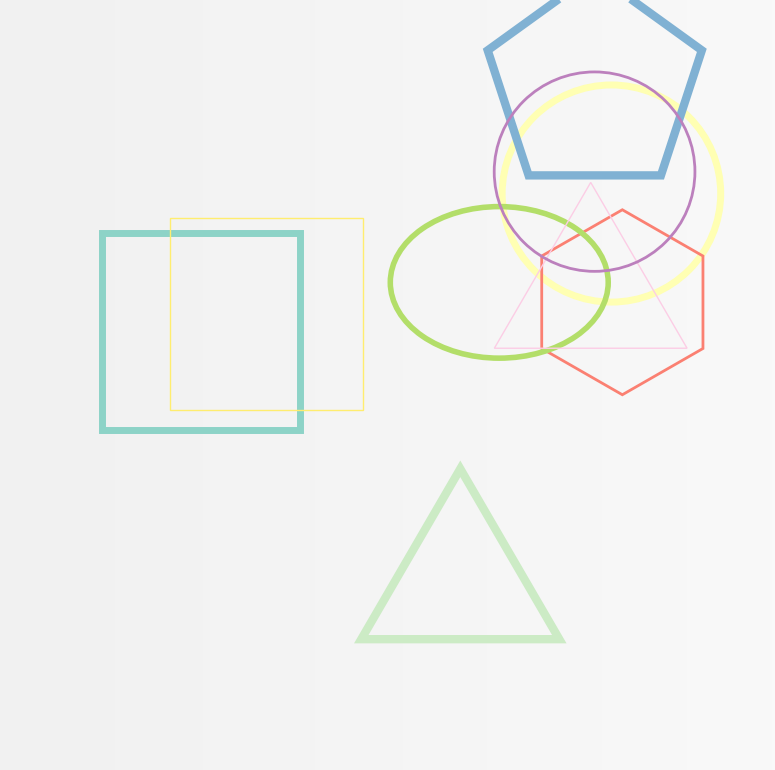[{"shape": "square", "thickness": 2.5, "radius": 0.64, "center": [0.259, 0.569]}, {"shape": "circle", "thickness": 2.5, "radius": 0.7, "center": [0.789, 0.749]}, {"shape": "hexagon", "thickness": 1, "radius": 0.6, "center": [0.803, 0.607]}, {"shape": "pentagon", "thickness": 3, "radius": 0.73, "center": [0.767, 0.89]}, {"shape": "oval", "thickness": 2, "radius": 0.7, "center": [0.644, 0.633]}, {"shape": "triangle", "thickness": 0.5, "radius": 0.72, "center": [0.762, 0.62]}, {"shape": "circle", "thickness": 1, "radius": 0.65, "center": [0.767, 0.777]}, {"shape": "triangle", "thickness": 3, "radius": 0.74, "center": [0.594, 0.244]}, {"shape": "square", "thickness": 0.5, "radius": 0.62, "center": [0.344, 0.592]}]